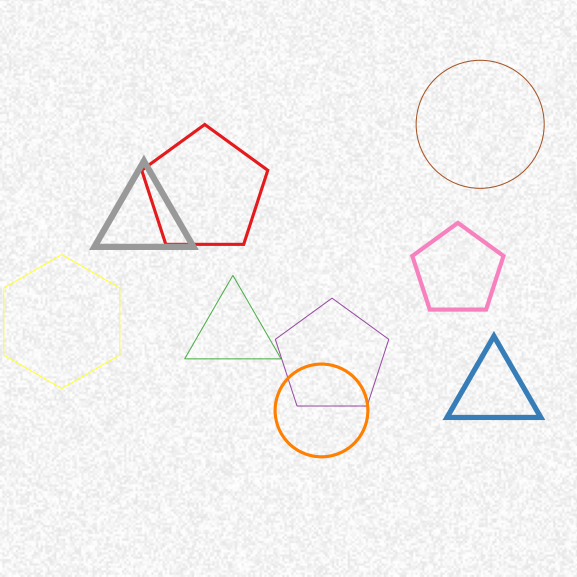[{"shape": "pentagon", "thickness": 1.5, "radius": 0.57, "center": [0.355, 0.669]}, {"shape": "triangle", "thickness": 2.5, "radius": 0.47, "center": [0.855, 0.323]}, {"shape": "triangle", "thickness": 0.5, "radius": 0.48, "center": [0.403, 0.426]}, {"shape": "pentagon", "thickness": 0.5, "radius": 0.52, "center": [0.575, 0.38]}, {"shape": "circle", "thickness": 1.5, "radius": 0.4, "center": [0.557, 0.288]}, {"shape": "hexagon", "thickness": 0.5, "radius": 0.58, "center": [0.107, 0.442]}, {"shape": "circle", "thickness": 0.5, "radius": 0.55, "center": [0.831, 0.784]}, {"shape": "pentagon", "thickness": 2, "radius": 0.42, "center": [0.793, 0.53]}, {"shape": "triangle", "thickness": 3, "radius": 0.5, "center": [0.249, 0.621]}]